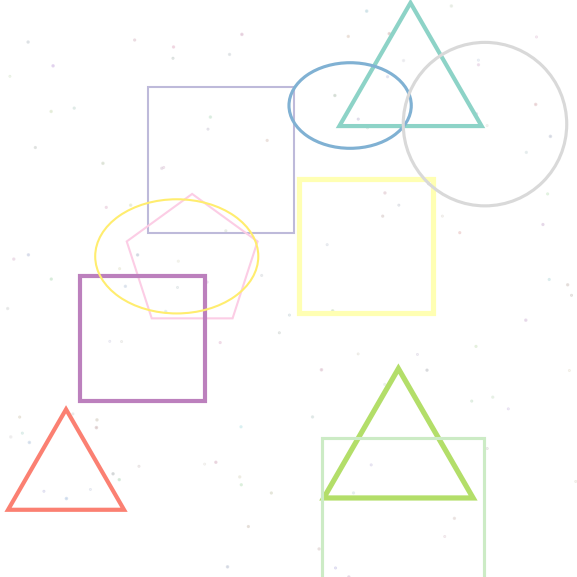[{"shape": "triangle", "thickness": 2, "radius": 0.71, "center": [0.711, 0.852]}, {"shape": "square", "thickness": 2.5, "radius": 0.58, "center": [0.634, 0.573]}, {"shape": "square", "thickness": 1, "radius": 0.63, "center": [0.382, 0.723]}, {"shape": "triangle", "thickness": 2, "radius": 0.58, "center": [0.114, 0.174]}, {"shape": "oval", "thickness": 1.5, "radius": 0.53, "center": [0.606, 0.816]}, {"shape": "triangle", "thickness": 2.5, "radius": 0.75, "center": [0.69, 0.212]}, {"shape": "pentagon", "thickness": 1, "radius": 0.6, "center": [0.333, 0.544]}, {"shape": "circle", "thickness": 1.5, "radius": 0.71, "center": [0.84, 0.784]}, {"shape": "square", "thickness": 2, "radius": 0.54, "center": [0.247, 0.413]}, {"shape": "square", "thickness": 1.5, "radius": 0.7, "center": [0.698, 0.101]}, {"shape": "oval", "thickness": 1, "radius": 0.71, "center": [0.306, 0.555]}]